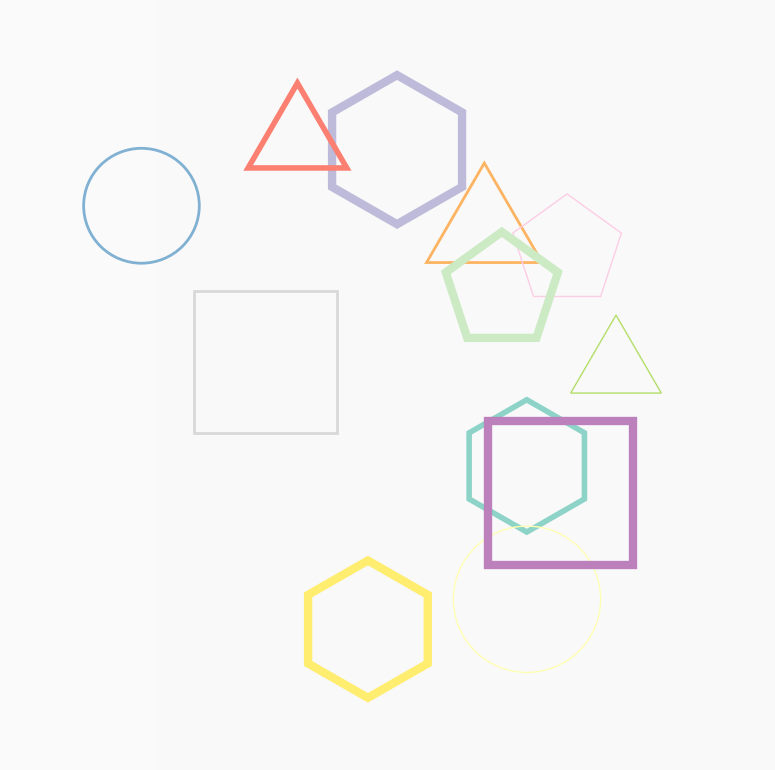[{"shape": "hexagon", "thickness": 2, "radius": 0.43, "center": [0.68, 0.395]}, {"shape": "circle", "thickness": 0.5, "radius": 0.48, "center": [0.68, 0.222]}, {"shape": "hexagon", "thickness": 3, "radius": 0.48, "center": [0.512, 0.806]}, {"shape": "triangle", "thickness": 2, "radius": 0.37, "center": [0.384, 0.819]}, {"shape": "circle", "thickness": 1, "radius": 0.37, "center": [0.183, 0.733]}, {"shape": "triangle", "thickness": 1, "radius": 0.43, "center": [0.625, 0.702]}, {"shape": "triangle", "thickness": 0.5, "radius": 0.34, "center": [0.795, 0.523]}, {"shape": "pentagon", "thickness": 0.5, "radius": 0.37, "center": [0.732, 0.675]}, {"shape": "square", "thickness": 1, "radius": 0.46, "center": [0.342, 0.53]}, {"shape": "square", "thickness": 3, "radius": 0.47, "center": [0.723, 0.36]}, {"shape": "pentagon", "thickness": 3, "radius": 0.38, "center": [0.648, 0.623]}, {"shape": "hexagon", "thickness": 3, "radius": 0.45, "center": [0.475, 0.183]}]